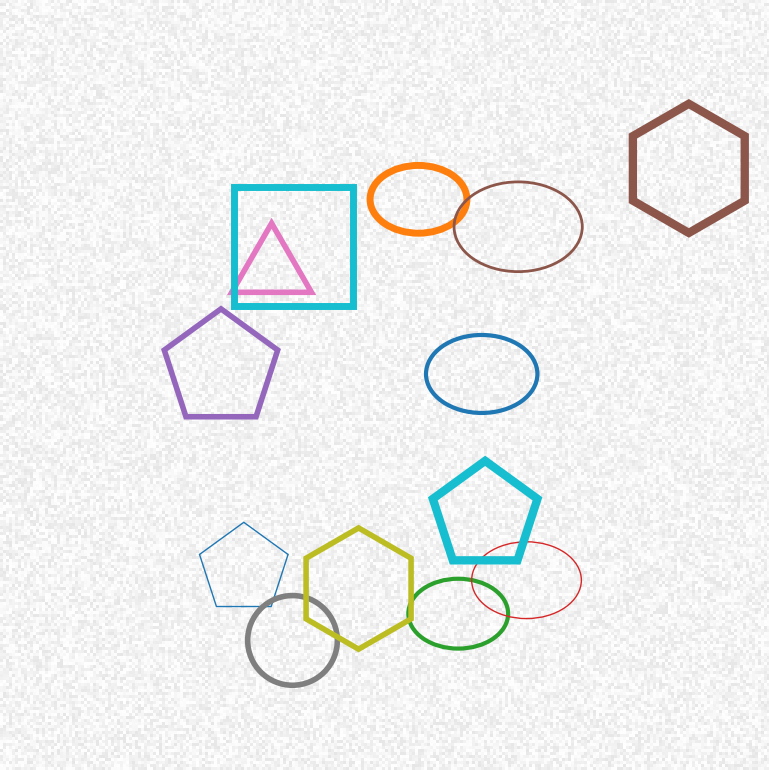[{"shape": "pentagon", "thickness": 0.5, "radius": 0.3, "center": [0.317, 0.261]}, {"shape": "oval", "thickness": 1.5, "radius": 0.36, "center": [0.626, 0.514]}, {"shape": "oval", "thickness": 2.5, "radius": 0.31, "center": [0.543, 0.741]}, {"shape": "oval", "thickness": 1.5, "radius": 0.32, "center": [0.595, 0.203]}, {"shape": "oval", "thickness": 0.5, "radius": 0.36, "center": [0.684, 0.247]}, {"shape": "pentagon", "thickness": 2, "radius": 0.39, "center": [0.287, 0.521]}, {"shape": "hexagon", "thickness": 3, "radius": 0.42, "center": [0.895, 0.781]}, {"shape": "oval", "thickness": 1, "radius": 0.42, "center": [0.673, 0.706]}, {"shape": "triangle", "thickness": 2, "radius": 0.3, "center": [0.353, 0.65]}, {"shape": "circle", "thickness": 2, "radius": 0.29, "center": [0.38, 0.168]}, {"shape": "hexagon", "thickness": 2, "radius": 0.39, "center": [0.466, 0.236]}, {"shape": "pentagon", "thickness": 3, "radius": 0.36, "center": [0.63, 0.33]}, {"shape": "square", "thickness": 2.5, "radius": 0.38, "center": [0.381, 0.68]}]